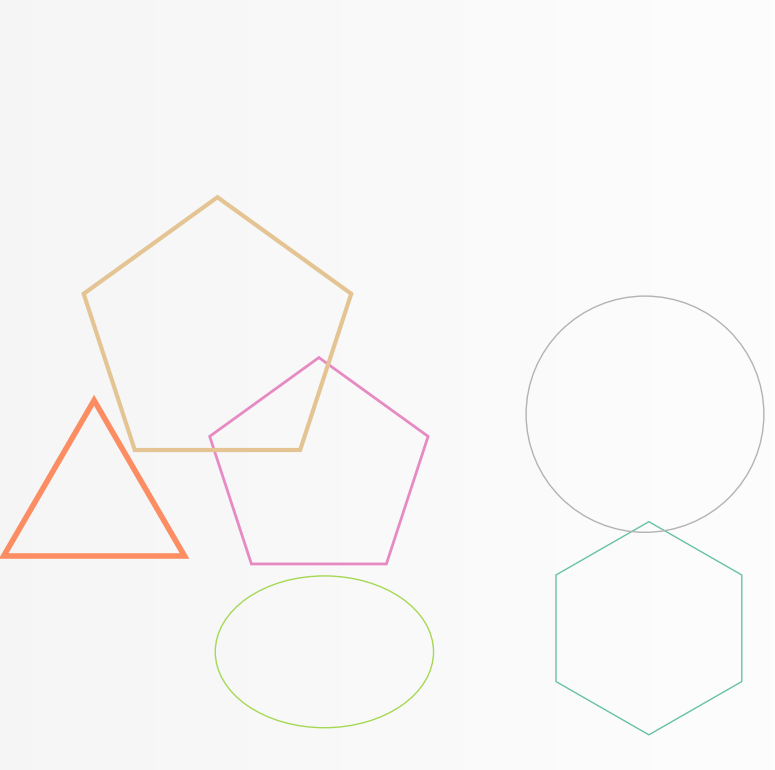[{"shape": "hexagon", "thickness": 0.5, "radius": 0.69, "center": [0.837, 0.184]}, {"shape": "triangle", "thickness": 2, "radius": 0.67, "center": [0.121, 0.345]}, {"shape": "pentagon", "thickness": 1, "radius": 0.74, "center": [0.411, 0.387]}, {"shape": "oval", "thickness": 0.5, "radius": 0.7, "center": [0.419, 0.153]}, {"shape": "pentagon", "thickness": 1.5, "radius": 0.91, "center": [0.281, 0.562]}, {"shape": "circle", "thickness": 0.5, "radius": 0.77, "center": [0.832, 0.462]}]